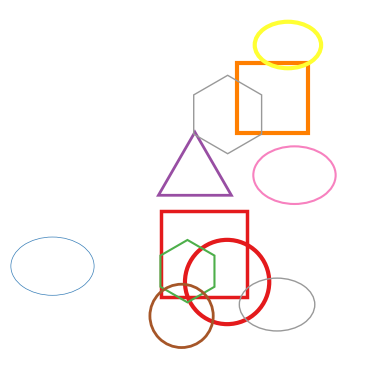[{"shape": "circle", "thickness": 3, "radius": 0.55, "center": [0.59, 0.268]}, {"shape": "square", "thickness": 2.5, "radius": 0.56, "center": [0.531, 0.34]}, {"shape": "oval", "thickness": 0.5, "radius": 0.54, "center": [0.136, 0.309]}, {"shape": "hexagon", "thickness": 1.5, "radius": 0.41, "center": [0.487, 0.296]}, {"shape": "triangle", "thickness": 2, "radius": 0.55, "center": [0.506, 0.547]}, {"shape": "square", "thickness": 3, "radius": 0.46, "center": [0.708, 0.745]}, {"shape": "oval", "thickness": 3, "radius": 0.43, "center": [0.748, 0.883]}, {"shape": "circle", "thickness": 2, "radius": 0.41, "center": [0.472, 0.18]}, {"shape": "oval", "thickness": 1.5, "radius": 0.53, "center": [0.765, 0.545]}, {"shape": "hexagon", "thickness": 1, "radius": 0.51, "center": [0.591, 0.703]}, {"shape": "oval", "thickness": 1, "radius": 0.49, "center": [0.72, 0.209]}]